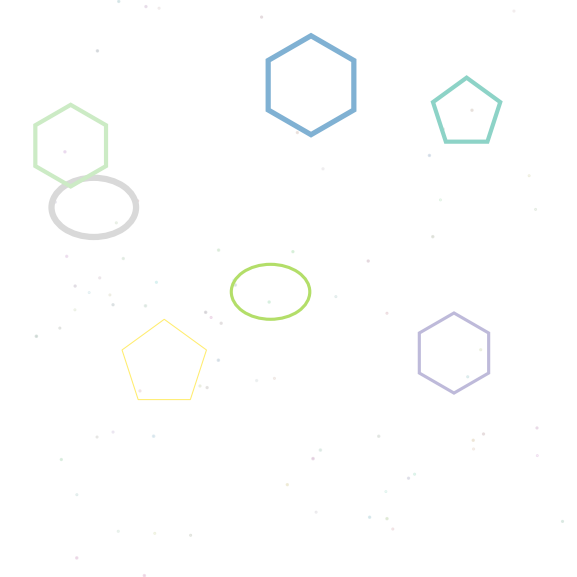[{"shape": "pentagon", "thickness": 2, "radius": 0.31, "center": [0.808, 0.803]}, {"shape": "hexagon", "thickness": 1.5, "radius": 0.35, "center": [0.786, 0.388]}, {"shape": "hexagon", "thickness": 2.5, "radius": 0.43, "center": [0.539, 0.852]}, {"shape": "oval", "thickness": 1.5, "radius": 0.34, "center": [0.468, 0.494]}, {"shape": "oval", "thickness": 3, "radius": 0.37, "center": [0.162, 0.64]}, {"shape": "hexagon", "thickness": 2, "radius": 0.35, "center": [0.122, 0.747]}, {"shape": "pentagon", "thickness": 0.5, "radius": 0.38, "center": [0.284, 0.369]}]